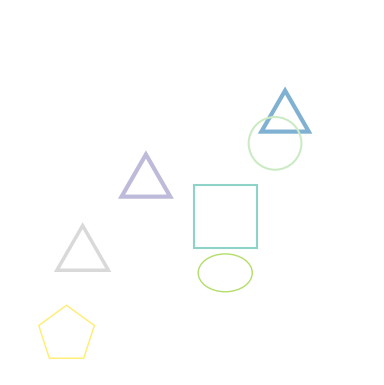[{"shape": "square", "thickness": 1.5, "radius": 0.41, "center": [0.585, 0.437]}, {"shape": "triangle", "thickness": 3, "radius": 0.37, "center": [0.379, 0.526]}, {"shape": "triangle", "thickness": 3, "radius": 0.35, "center": [0.74, 0.694]}, {"shape": "oval", "thickness": 1, "radius": 0.35, "center": [0.585, 0.291]}, {"shape": "triangle", "thickness": 2.5, "radius": 0.39, "center": [0.215, 0.337]}, {"shape": "circle", "thickness": 1.5, "radius": 0.34, "center": [0.714, 0.628]}, {"shape": "pentagon", "thickness": 1, "radius": 0.38, "center": [0.173, 0.131]}]